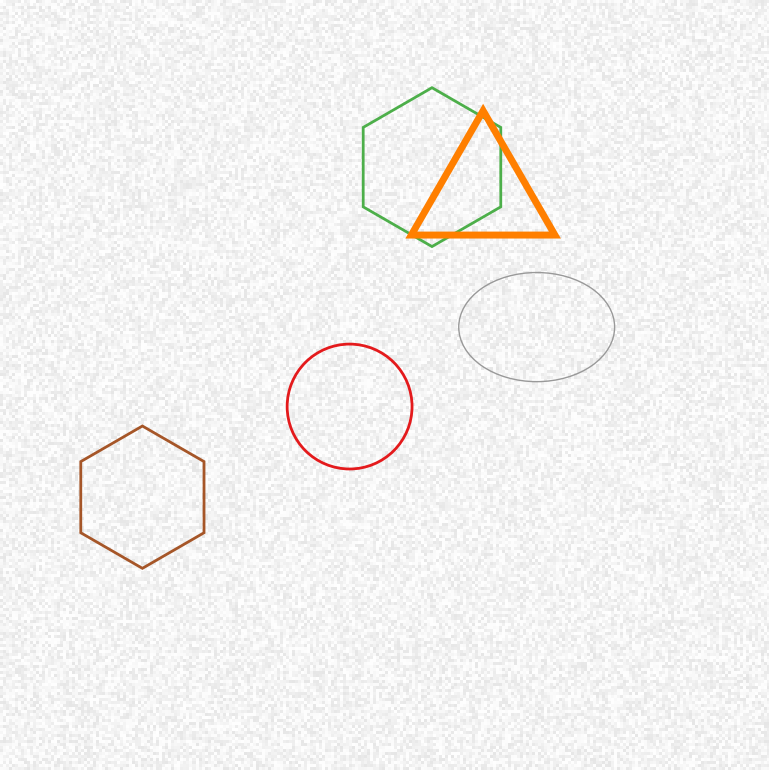[{"shape": "circle", "thickness": 1, "radius": 0.41, "center": [0.454, 0.472]}, {"shape": "hexagon", "thickness": 1, "radius": 0.52, "center": [0.561, 0.783]}, {"shape": "triangle", "thickness": 2.5, "radius": 0.54, "center": [0.627, 0.749]}, {"shape": "hexagon", "thickness": 1, "radius": 0.46, "center": [0.185, 0.354]}, {"shape": "oval", "thickness": 0.5, "radius": 0.51, "center": [0.697, 0.575]}]